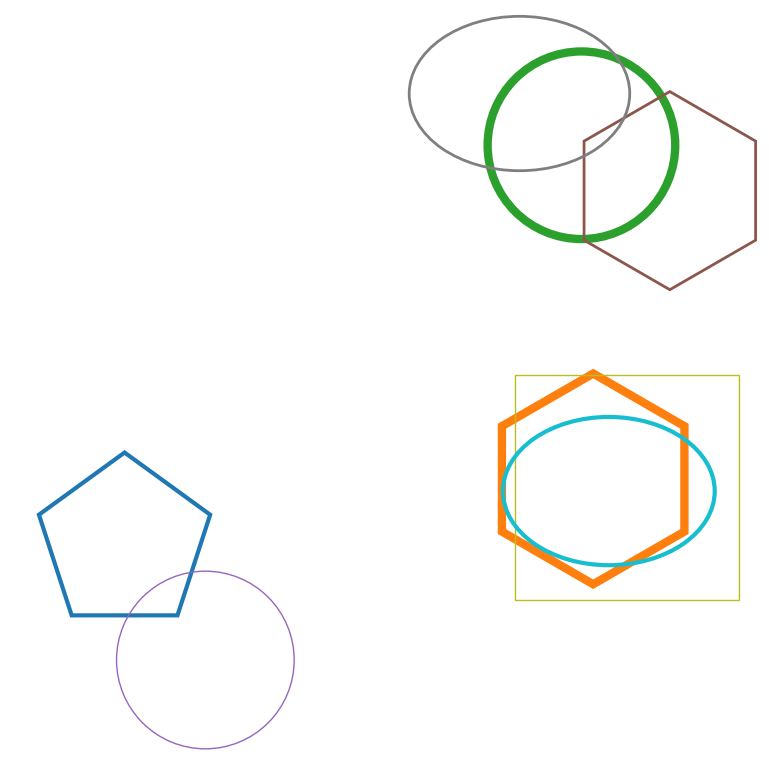[{"shape": "pentagon", "thickness": 1.5, "radius": 0.58, "center": [0.162, 0.295]}, {"shape": "hexagon", "thickness": 3, "radius": 0.68, "center": [0.77, 0.378]}, {"shape": "circle", "thickness": 3, "radius": 0.61, "center": [0.755, 0.811]}, {"shape": "circle", "thickness": 0.5, "radius": 0.58, "center": [0.267, 0.143]}, {"shape": "hexagon", "thickness": 1, "radius": 0.64, "center": [0.87, 0.752]}, {"shape": "oval", "thickness": 1, "radius": 0.72, "center": [0.675, 0.879]}, {"shape": "square", "thickness": 0.5, "radius": 0.73, "center": [0.814, 0.367]}, {"shape": "oval", "thickness": 1.5, "radius": 0.69, "center": [0.791, 0.362]}]